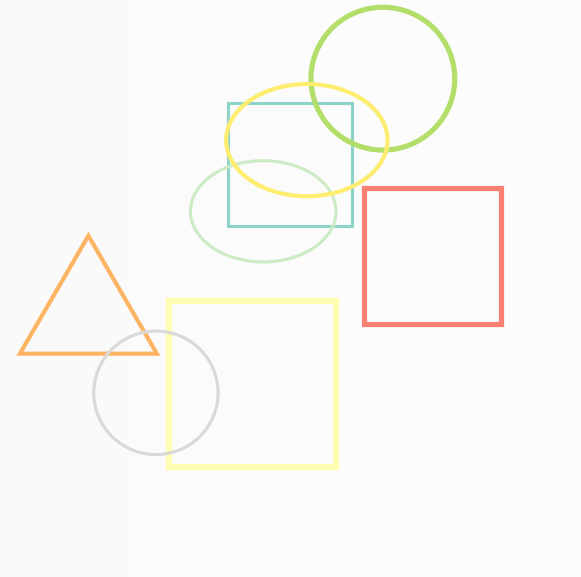[{"shape": "square", "thickness": 1.5, "radius": 0.53, "center": [0.499, 0.714]}, {"shape": "square", "thickness": 3, "radius": 0.72, "center": [0.434, 0.334]}, {"shape": "square", "thickness": 2.5, "radius": 0.59, "center": [0.745, 0.556]}, {"shape": "triangle", "thickness": 2, "radius": 0.68, "center": [0.152, 0.455]}, {"shape": "circle", "thickness": 2.5, "radius": 0.62, "center": [0.659, 0.863]}, {"shape": "circle", "thickness": 1.5, "radius": 0.53, "center": [0.268, 0.319]}, {"shape": "oval", "thickness": 1.5, "radius": 0.63, "center": [0.453, 0.633]}, {"shape": "oval", "thickness": 2, "radius": 0.69, "center": [0.528, 0.756]}]